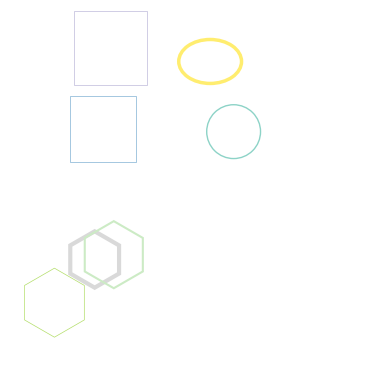[{"shape": "circle", "thickness": 1, "radius": 0.35, "center": [0.607, 0.658]}, {"shape": "square", "thickness": 0.5, "radius": 0.48, "center": [0.287, 0.876]}, {"shape": "square", "thickness": 0.5, "radius": 0.43, "center": [0.267, 0.664]}, {"shape": "hexagon", "thickness": 0.5, "radius": 0.45, "center": [0.141, 0.214]}, {"shape": "hexagon", "thickness": 3, "radius": 0.37, "center": [0.246, 0.326]}, {"shape": "hexagon", "thickness": 1.5, "radius": 0.44, "center": [0.296, 0.338]}, {"shape": "oval", "thickness": 2.5, "radius": 0.41, "center": [0.546, 0.84]}]